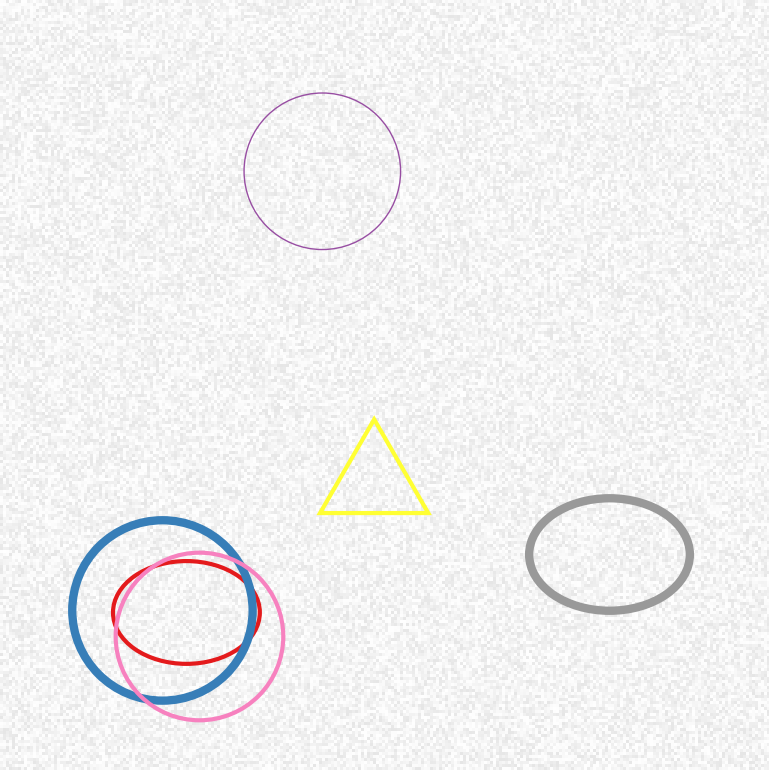[{"shape": "oval", "thickness": 1.5, "radius": 0.48, "center": [0.242, 0.205]}, {"shape": "circle", "thickness": 3, "radius": 0.59, "center": [0.211, 0.207]}, {"shape": "circle", "thickness": 0.5, "radius": 0.51, "center": [0.419, 0.778]}, {"shape": "triangle", "thickness": 1.5, "radius": 0.41, "center": [0.486, 0.374]}, {"shape": "circle", "thickness": 1.5, "radius": 0.54, "center": [0.259, 0.173]}, {"shape": "oval", "thickness": 3, "radius": 0.52, "center": [0.792, 0.28]}]